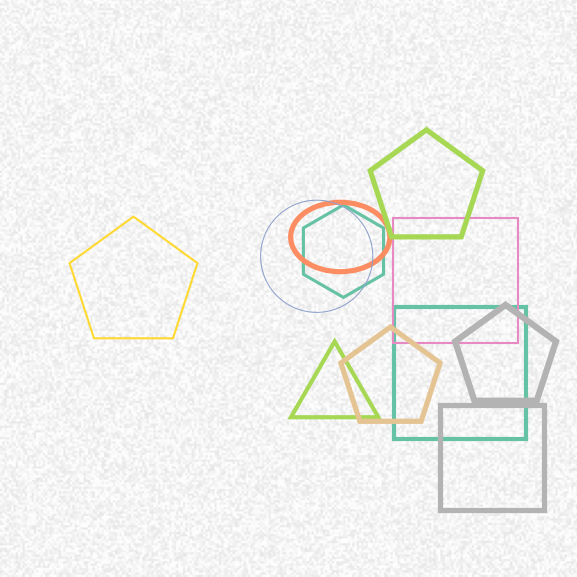[{"shape": "square", "thickness": 2, "radius": 0.57, "center": [0.797, 0.354]}, {"shape": "hexagon", "thickness": 1.5, "radius": 0.4, "center": [0.595, 0.564]}, {"shape": "oval", "thickness": 2.5, "radius": 0.43, "center": [0.589, 0.589]}, {"shape": "circle", "thickness": 0.5, "radius": 0.49, "center": [0.548, 0.555]}, {"shape": "square", "thickness": 1, "radius": 0.54, "center": [0.789, 0.514]}, {"shape": "triangle", "thickness": 2, "radius": 0.44, "center": [0.579, 0.32]}, {"shape": "pentagon", "thickness": 2.5, "radius": 0.51, "center": [0.738, 0.672]}, {"shape": "pentagon", "thickness": 1, "radius": 0.58, "center": [0.231, 0.508]}, {"shape": "pentagon", "thickness": 2.5, "radius": 0.45, "center": [0.676, 0.343]}, {"shape": "pentagon", "thickness": 3, "radius": 0.46, "center": [0.875, 0.379]}, {"shape": "square", "thickness": 2.5, "radius": 0.45, "center": [0.852, 0.207]}]